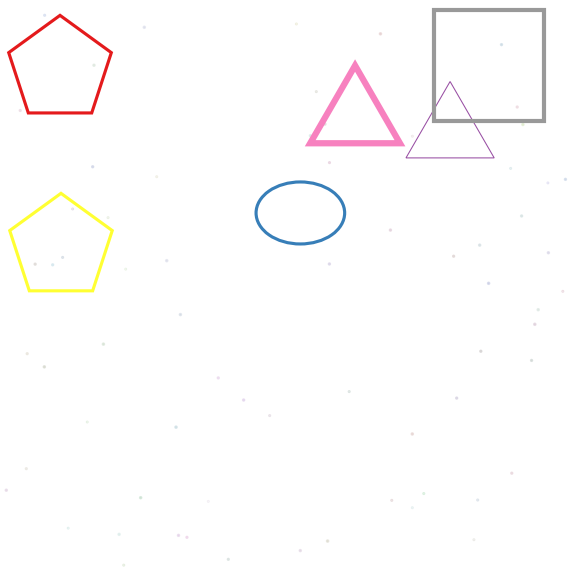[{"shape": "pentagon", "thickness": 1.5, "radius": 0.47, "center": [0.104, 0.879]}, {"shape": "oval", "thickness": 1.5, "radius": 0.38, "center": [0.52, 0.63]}, {"shape": "triangle", "thickness": 0.5, "radius": 0.44, "center": [0.779, 0.77]}, {"shape": "pentagon", "thickness": 1.5, "radius": 0.47, "center": [0.106, 0.571]}, {"shape": "triangle", "thickness": 3, "radius": 0.45, "center": [0.615, 0.796]}, {"shape": "square", "thickness": 2, "radius": 0.48, "center": [0.847, 0.886]}]